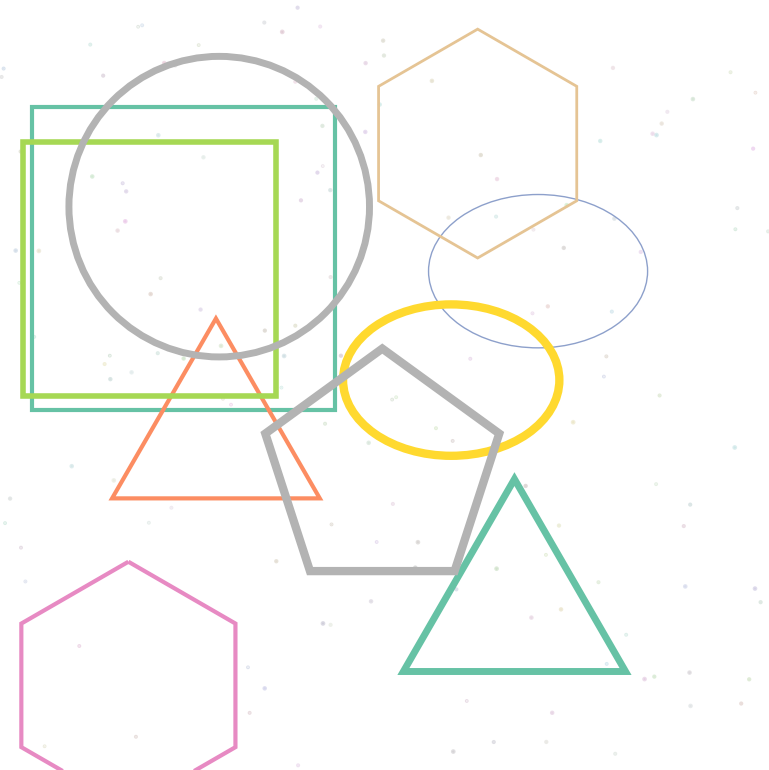[{"shape": "triangle", "thickness": 2.5, "radius": 0.83, "center": [0.668, 0.211]}, {"shape": "square", "thickness": 1.5, "radius": 0.98, "center": [0.238, 0.664]}, {"shape": "triangle", "thickness": 1.5, "radius": 0.78, "center": [0.28, 0.431]}, {"shape": "oval", "thickness": 0.5, "radius": 0.71, "center": [0.699, 0.648]}, {"shape": "hexagon", "thickness": 1.5, "radius": 0.8, "center": [0.167, 0.11]}, {"shape": "square", "thickness": 2, "radius": 0.82, "center": [0.194, 0.651]}, {"shape": "oval", "thickness": 3, "radius": 0.7, "center": [0.586, 0.506]}, {"shape": "hexagon", "thickness": 1, "radius": 0.74, "center": [0.62, 0.814]}, {"shape": "pentagon", "thickness": 3, "radius": 0.8, "center": [0.496, 0.388]}, {"shape": "circle", "thickness": 2.5, "radius": 0.98, "center": [0.285, 0.732]}]